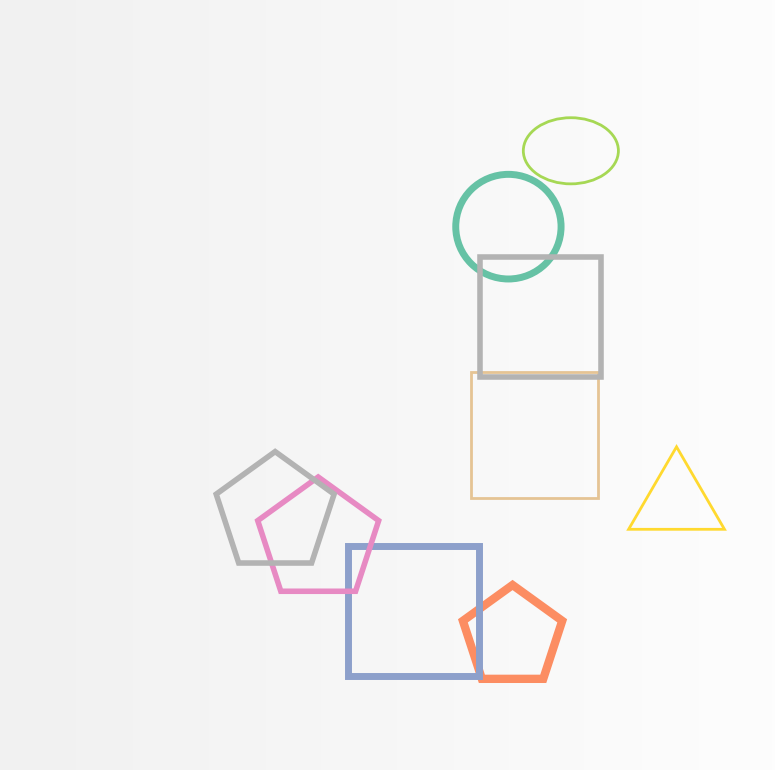[{"shape": "circle", "thickness": 2.5, "radius": 0.34, "center": [0.656, 0.706]}, {"shape": "pentagon", "thickness": 3, "radius": 0.34, "center": [0.661, 0.173]}, {"shape": "square", "thickness": 2.5, "radius": 0.42, "center": [0.534, 0.206]}, {"shape": "pentagon", "thickness": 2, "radius": 0.41, "center": [0.411, 0.298]}, {"shape": "oval", "thickness": 1, "radius": 0.31, "center": [0.737, 0.804]}, {"shape": "triangle", "thickness": 1, "radius": 0.36, "center": [0.873, 0.348]}, {"shape": "square", "thickness": 1, "radius": 0.41, "center": [0.69, 0.436]}, {"shape": "square", "thickness": 2, "radius": 0.39, "center": [0.697, 0.588]}, {"shape": "pentagon", "thickness": 2, "radius": 0.4, "center": [0.355, 0.334]}]